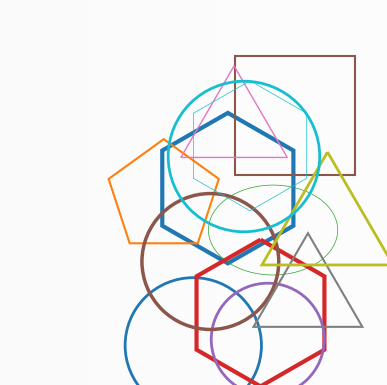[{"shape": "circle", "thickness": 2, "radius": 0.88, "center": [0.499, 0.103]}, {"shape": "hexagon", "thickness": 3, "radius": 0.98, "center": [0.588, 0.511]}, {"shape": "pentagon", "thickness": 1.5, "radius": 0.75, "center": [0.423, 0.489]}, {"shape": "oval", "thickness": 0.5, "radius": 0.83, "center": [0.705, 0.402]}, {"shape": "hexagon", "thickness": 3, "radius": 0.95, "center": [0.672, 0.187]}, {"shape": "circle", "thickness": 2, "radius": 0.73, "center": [0.691, 0.119]}, {"shape": "circle", "thickness": 2.5, "radius": 0.88, "center": [0.543, 0.321]}, {"shape": "square", "thickness": 1.5, "radius": 0.78, "center": [0.761, 0.7]}, {"shape": "triangle", "thickness": 1, "radius": 0.79, "center": [0.604, 0.67]}, {"shape": "triangle", "thickness": 1.5, "radius": 0.81, "center": [0.795, 0.232]}, {"shape": "triangle", "thickness": 2, "radius": 0.98, "center": [0.845, 0.41]}, {"shape": "circle", "thickness": 2, "radius": 0.98, "center": [0.63, 0.594]}, {"shape": "hexagon", "thickness": 0.5, "radius": 0.84, "center": [0.645, 0.621]}]